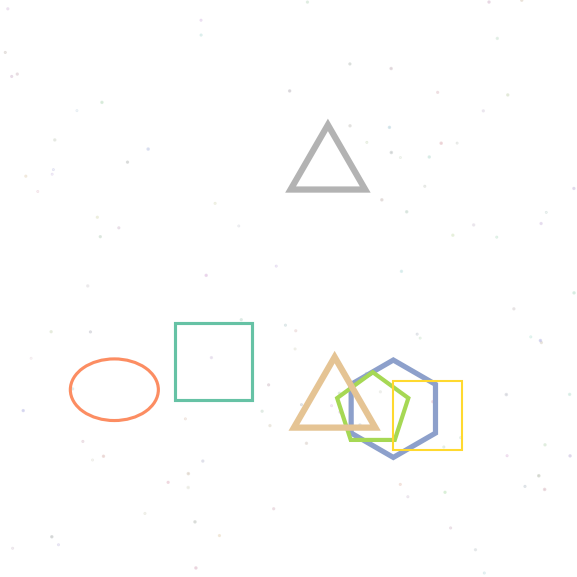[{"shape": "square", "thickness": 1.5, "radius": 0.33, "center": [0.37, 0.374]}, {"shape": "oval", "thickness": 1.5, "radius": 0.38, "center": [0.198, 0.324]}, {"shape": "hexagon", "thickness": 2.5, "radius": 0.42, "center": [0.681, 0.291]}, {"shape": "pentagon", "thickness": 2, "radius": 0.32, "center": [0.645, 0.29]}, {"shape": "square", "thickness": 1, "radius": 0.3, "center": [0.74, 0.279]}, {"shape": "triangle", "thickness": 3, "radius": 0.41, "center": [0.579, 0.299]}, {"shape": "triangle", "thickness": 3, "radius": 0.37, "center": [0.568, 0.708]}]